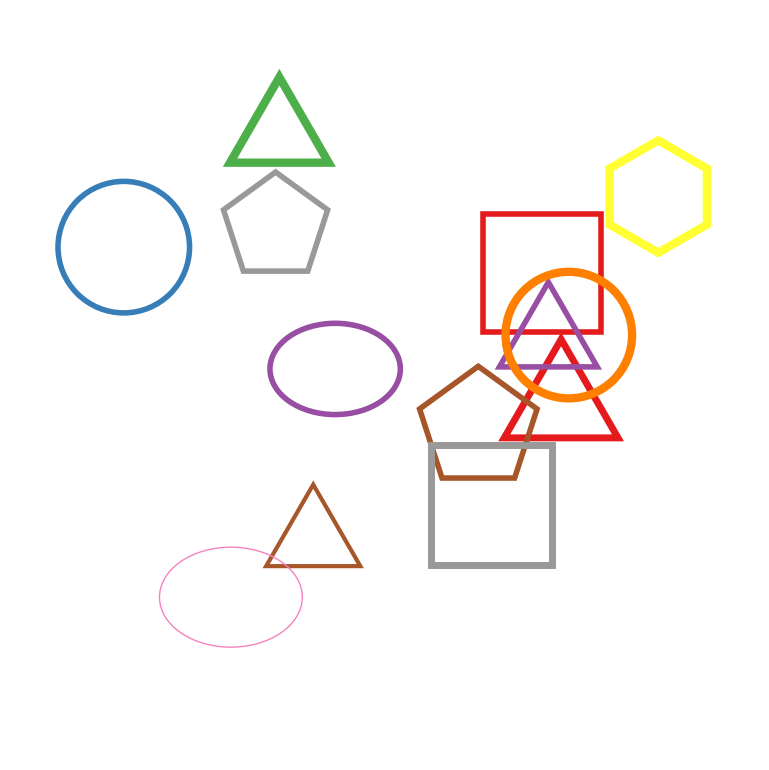[{"shape": "square", "thickness": 2, "radius": 0.38, "center": [0.704, 0.646]}, {"shape": "triangle", "thickness": 2.5, "radius": 0.43, "center": [0.729, 0.474]}, {"shape": "circle", "thickness": 2, "radius": 0.43, "center": [0.161, 0.679]}, {"shape": "triangle", "thickness": 3, "radius": 0.37, "center": [0.363, 0.826]}, {"shape": "triangle", "thickness": 2, "radius": 0.37, "center": [0.712, 0.56]}, {"shape": "oval", "thickness": 2, "radius": 0.42, "center": [0.435, 0.521]}, {"shape": "circle", "thickness": 3, "radius": 0.41, "center": [0.739, 0.565]}, {"shape": "hexagon", "thickness": 3, "radius": 0.36, "center": [0.855, 0.745]}, {"shape": "triangle", "thickness": 1.5, "radius": 0.35, "center": [0.407, 0.3]}, {"shape": "pentagon", "thickness": 2, "radius": 0.4, "center": [0.621, 0.444]}, {"shape": "oval", "thickness": 0.5, "radius": 0.46, "center": [0.3, 0.224]}, {"shape": "square", "thickness": 2.5, "radius": 0.39, "center": [0.638, 0.344]}, {"shape": "pentagon", "thickness": 2, "radius": 0.36, "center": [0.358, 0.705]}]